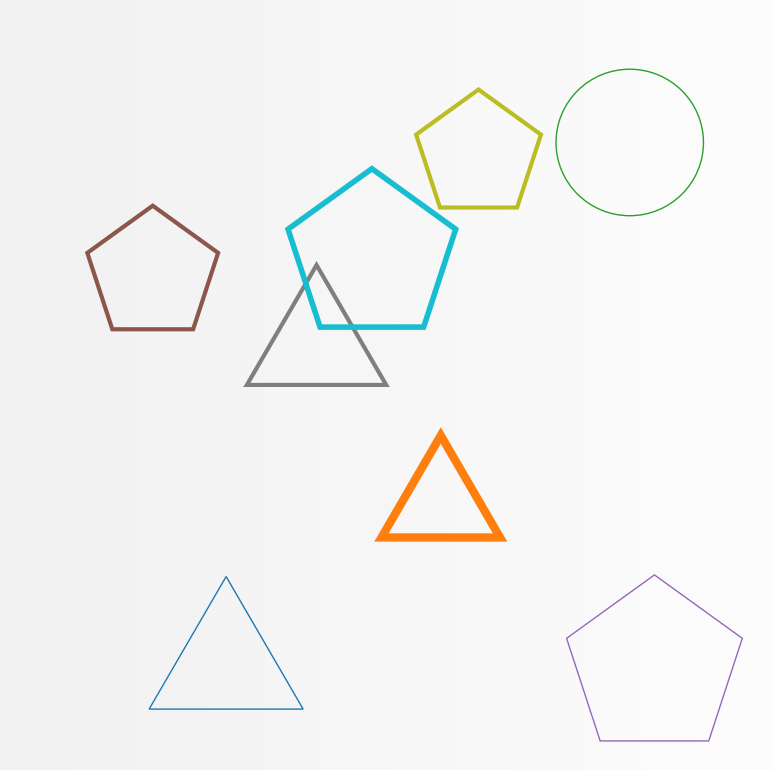[{"shape": "triangle", "thickness": 0.5, "radius": 0.57, "center": [0.292, 0.136]}, {"shape": "triangle", "thickness": 3, "radius": 0.44, "center": [0.569, 0.346]}, {"shape": "circle", "thickness": 0.5, "radius": 0.48, "center": [0.813, 0.815]}, {"shape": "pentagon", "thickness": 0.5, "radius": 0.6, "center": [0.844, 0.134]}, {"shape": "pentagon", "thickness": 1.5, "radius": 0.44, "center": [0.197, 0.644]}, {"shape": "triangle", "thickness": 1.5, "radius": 0.52, "center": [0.408, 0.552]}, {"shape": "pentagon", "thickness": 1.5, "radius": 0.42, "center": [0.617, 0.799]}, {"shape": "pentagon", "thickness": 2, "radius": 0.57, "center": [0.48, 0.667]}]